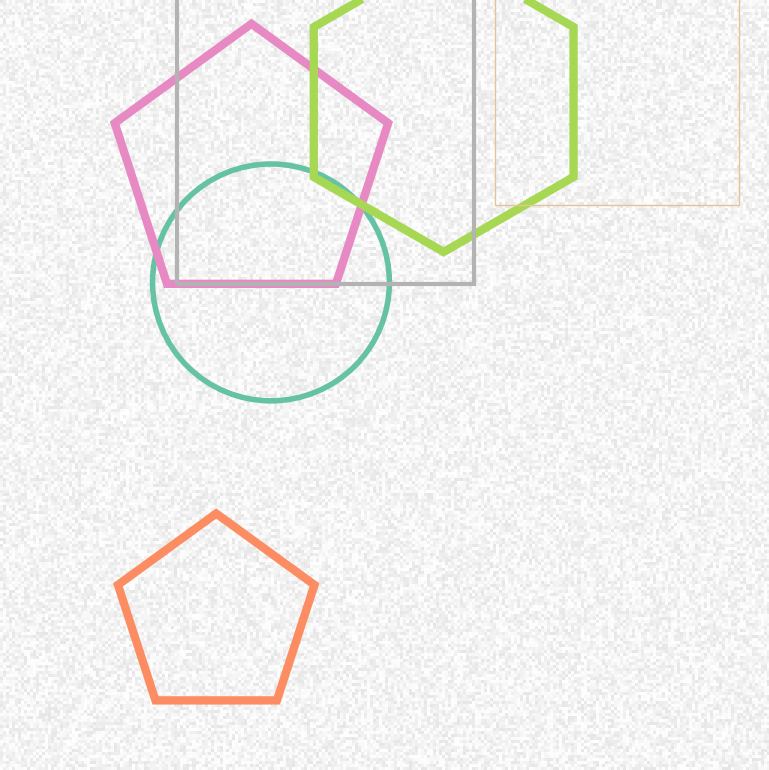[{"shape": "circle", "thickness": 2, "radius": 0.77, "center": [0.352, 0.633]}, {"shape": "pentagon", "thickness": 3, "radius": 0.67, "center": [0.281, 0.199]}, {"shape": "pentagon", "thickness": 3, "radius": 0.93, "center": [0.327, 0.782]}, {"shape": "hexagon", "thickness": 3, "radius": 0.97, "center": [0.576, 0.868]}, {"shape": "square", "thickness": 0.5, "radius": 0.79, "center": [0.801, 0.892]}, {"shape": "square", "thickness": 1.5, "radius": 0.96, "center": [0.423, 0.824]}]